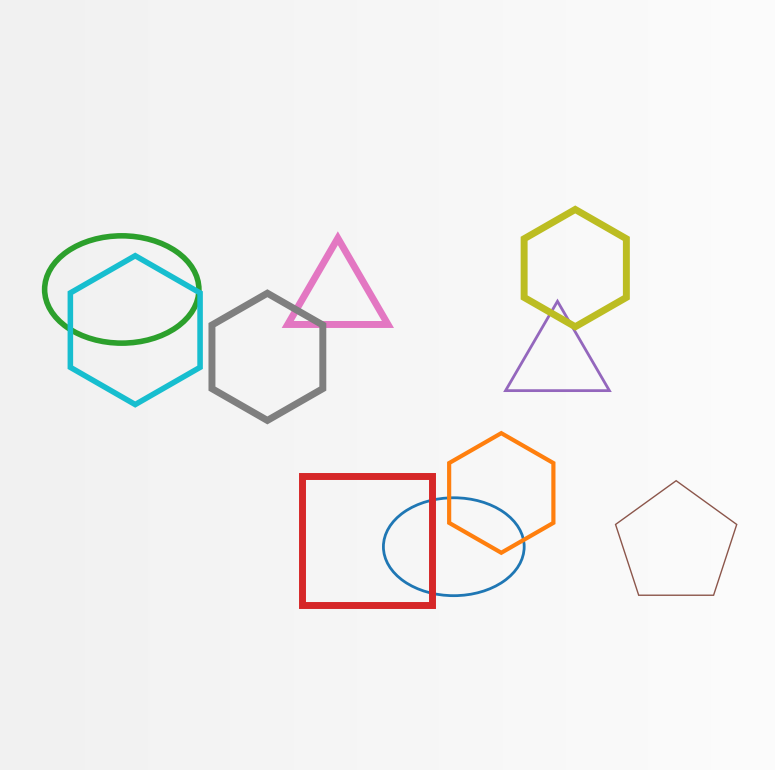[{"shape": "oval", "thickness": 1, "radius": 0.45, "center": [0.586, 0.29]}, {"shape": "hexagon", "thickness": 1.5, "radius": 0.39, "center": [0.647, 0.36]}, {"shape": "oval", "thickness": 2, "radius": 0.5, "center": [0.157, 0.624]}, {"shape": "square", "thickness": 2.5, "radius": 0.42, "center": [0.473, 0.298]}, {"shape": "triangle", "thickness": 1, "radius": 0.39, "center": [0.719, 0.531]}, {"shape": "pentagon", "thickness": 0.5, "radius": 0.41, "center": [0.872, 0.293]}, {"shape": "triangle", "thickness": 2.5, "radius": 0.37, "center": [0.436, 0.616]}, {"shape": "hexagon", "thickness": 2.5, "radius": 0.41, "center": [0.345, 0.537]}, {"shape": "hexagon", "thickness": 2.5, "radius": 0.38, "center": [0.742, 0.652]}, {"shape": "hexagon", "thickness": 2, "radius": 0.48, "center": [0.174, 0.571]}]